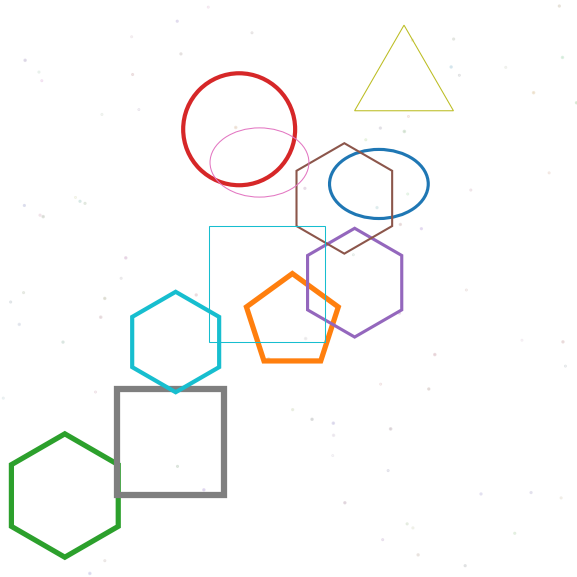[{"shape": "oval", "thickness": 1.5, "radius": 0.43, "center": [0.656, 0.681]}, {"shape": "pentagon", "thickness": 2.5, "radius": 0.42, "center": [0.506, 0.442]}, {"shape": "hexagon", "thickness": 2.5, "radius": 0.53, "center": [0.112, 0.141]}, {"shape": "circle", "thickness": 2, "radius": 0.48, "center": [0.414, 0.775]}, {"shape": "hexagon", "thickness": 1.5, "radius": 0.47, "center": [0.614, 0.51]}, {"shape": "hexagon", "thickness": 1, "radius": 0.48, "center": [0.596, 0.656]}, {"shape": "oval", "thickness": 0.5, "radius": 0.43, "center": [0.449, 0.718]}, {"shape": "square", "thickness": 3, "radius": 0.46, "center": [0.295, 0.234]}, {"shape": "triangle", "thickness": 0.5, "radius": 0.49, "center": [0.7, 0.857]}, {"shape": "square", "thickness": 0.5, "radius": 0.5, "center": [0.462, 0.507]}, {"shape": "hexagon", "thickness": 2, "radius": 0.43, "center": [0.304, 0.407]}]